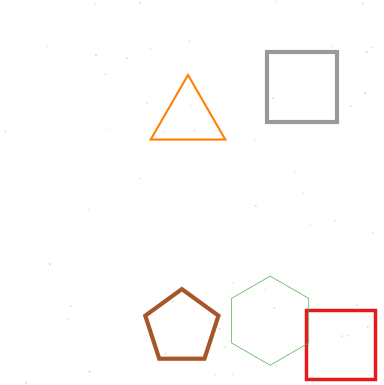[{"shape": "square", "thickness": 2.5, "radius": 0.45, "center": [0.884, 0.105]}, {"shape": "hexagon", "thickness": 0.5, "radius": 0.58, "center": [0.702, 0.167]}, {"shape": "triangle", "thickness": 1.5, "radius": 0.56, "center": [0.488, 0.693]}, {"shape": "pentagon", "thickness": 3, "radius": 0.5, "center": [0.472, 0.149]}, {"shape": "square", "thickness": 3, "radius": 0.46, "center": [0.785, 0.774]}]